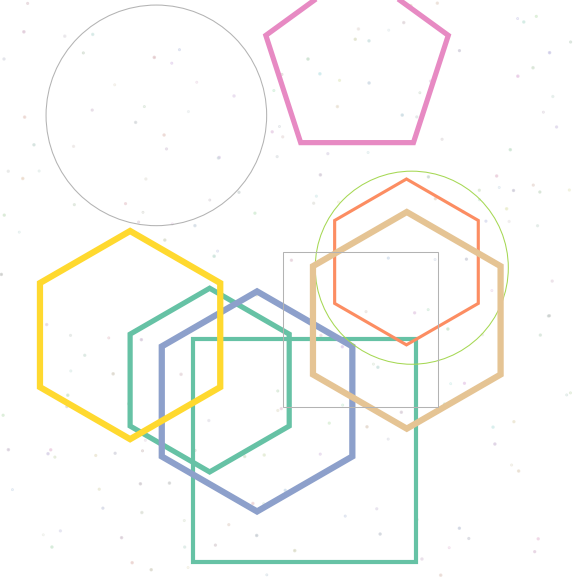[{"shape": "square", "thickness": 2, "radius": 0.97, "center": [0.528, 0.219]}, {"shape": "hexagon", "thickness": 2.5, "radius": 0.8, "center": [0.363, 0.341]}, {"shape": "hexagon", "thickness": 1.5, "radius": 0.72, "center": [0.704, 0.546]}, {"shape": "hexagon", "thickness": 3, "radius": 0.95, "center": [0.445, 0.304]}, {"shape": "pentagon", "thickness": 2.5, "radius": 0.83, "center": [0.618, 0.887]}, {"shape": "circle", "thickness": 0.5, "radius": 0.84, "center": [0.713, 0.536]}, {"shape": "hexagon", "thickness": 3, "radius": 0.9, "center": [0.225, 0.419]}, {"shape": "hexagon", "thickness": 3, "radius": 0.94, "center": [0.704, 0.444]}, {"shape": "square", "thickness": 0.5, "radius": 0.67, "center": [0.624, 0.429]}, {"shape": "circle", "thickness": 0.5, "radius": 0.96, "center": [0.271, 0.799]}]